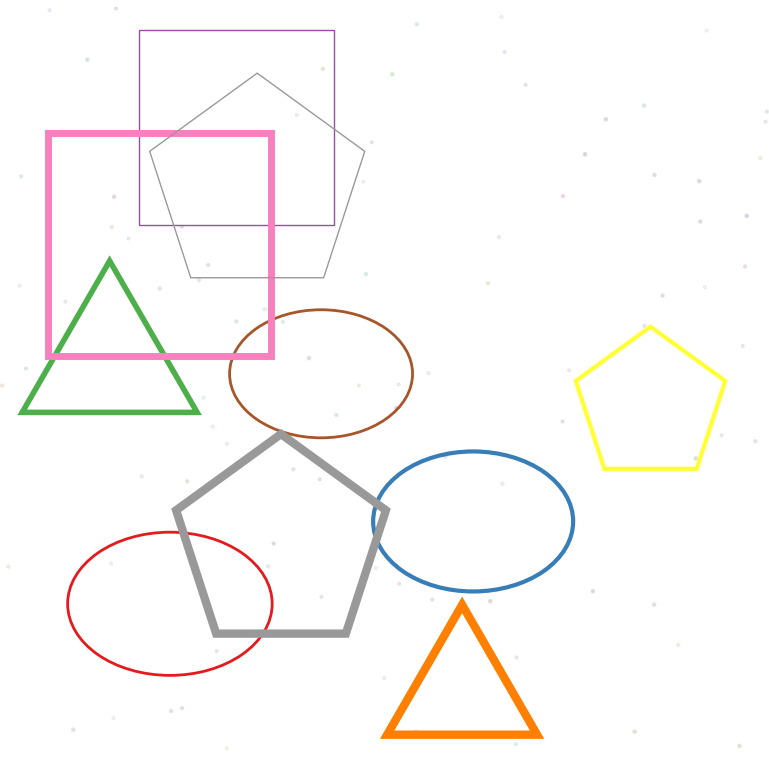[{"shape": "oval", "thickness": 1, "radius": 0.66, "center": [0.221, 0.216]}, {"shape": "oval", "thickness": 1.5, "radius": 0.65, "center": [0.614, 0.323]}, {"shape": "triangle", "thickness": 2, "radius": 0.66, "center": [0.142, 0.53]}, {"shape": "square", "thickness": 0.5, "radius": 0.63, "center": [0.307, 0.834]}, {"shape": "triangle", "thickness": 3, "radius": 0.56, "center": [0.6, 0.102]}, {"shape": "pentagon", "thickness": 1.5, "radius": 0.51, "center": [0.845, 0.474]}, {"shape": "oval", "thickness": 1, "radius": 0.59, "center": [0.417, 0.515]}, {"shape": "square", "thickness": 2.5, "radius": 0.73, "center": [0.207, 0.683]}, {"shape": "pentagon", "thickness": 3, "radius": 0.72, "center": [0.365, 0.293]}, {"shape": "pentagon", "thickness": 0.5, "radius": 0.73, "center": [0.334, 0.758]}]